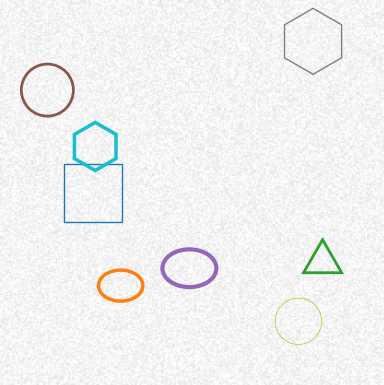[{"shape": "square", "thickness": 1, "radius": 0.38, "center": [0.242, 0.499]}, {"shape": "oval", "thickness": 2.5, "radius": 0.29, "center": [0.313, 0.258]}, {"shape": "triangle", "thickness": 2, "radius": 0.29, "center": [0.838, 0.32]}, {"shape": "oval", "thickness": 3, "radius": 0.35, "center": [0.492, 0.303]}, {"shape": "circle", "thickness": 2, "radius": 0.34, "center": [0.123, 0.766]}, {"shape": "hexagon", "thickness": 1, "radius": 0.43, "center": [0.813, 0.893]}, {"shape": "circle", "thickness": 0.5, "radius": 0.3, "center": [0.775, 0.166]}, {"shape": "hexagon", "thickness": 2.5, "radius": 0.31, "center": [0.247, 0.62]}]